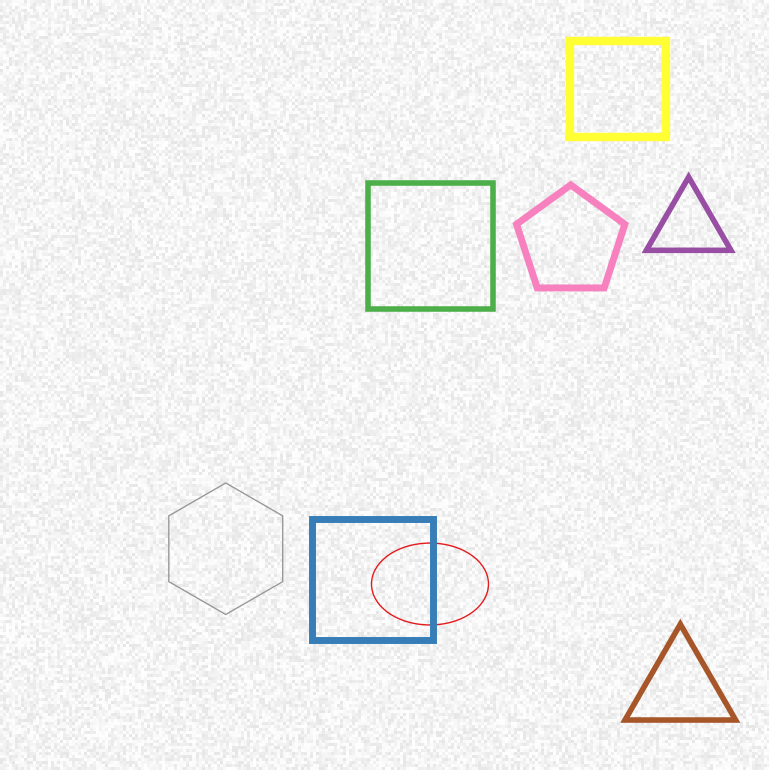[{"shape": "oval", "thickness": 0.5, "radius": 0.38, "center": [0.558, 0.242]}, {"shape": "square", "thickness": 2.5, "radius": 0.39, "center": [0.483, 0.248]}, {"shape": "square", "thickness": 2, "radius": 0.41, "center": [0.559, 0.681]}, {"shape": "triangle", "thickness": 2, "radius": 0.32, "center": [0.894, 0.707]}, {"shape": "square", "thickness": 3, "radius": 0.31, "center": [0.803, 0.884]}, {"shape": "triangle", "thickness": 2, "radius": 0.41, "center": [0.884, 0.106]}, {"shape": "pentagon", "thickness": 2.5, "radius": 0.37, "center": [0.741, 0.686]}, {"shape": "hexagon", "thickness": 0.5, "radius": 0.43, "center": [0.293, 0.287]}]